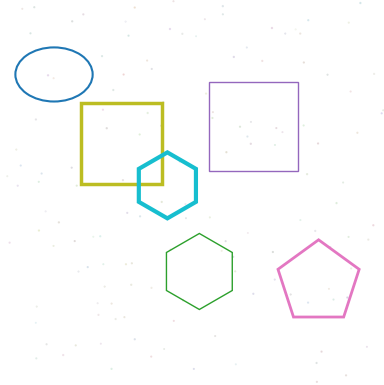[{"shape": "oval", "thickness": 1.5, "radius": 0.5, "center": [0.14, 0.807]}, {"shape": "hexagon", "thickness": 1, "radius": 0.49, "center": [0.518, 0.295]}, {"shape": "square", "thickness": 1, "radius": 0.58, "center": [0.659, 0.672]}, {"shape": "pentagon", "thickness": 2, "radius": 0.55, "center": [0.827, 0.266]}, {"shape": "square", "thickness": 2.5, "radius": 0.53, "center": [0.315, 0.628]}, {"shape": "hexagon", "thickness": 3, "radius": 0.43, "center": [0.435, 0.519]}]